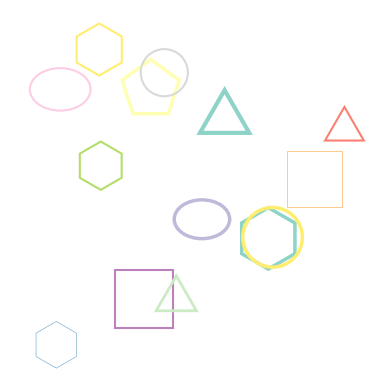[{"shape": "triangle", "thickness": 3, "radius": 0.37, "center": [0.583, 0.692]}, {"shape": "hexagon", "thickness": 2.5, "radius": 0.4, "center": [0.697, 0.381]}, {"shape": "pentagon", "thickness": 2.5, "radius": 0.39, "center": [0.391, 0.768]}, {"shape": "oval", "thickness": 2.5, "radius": 0.36, "center": [0.525, 0.43]}, {"shape": "triangle", "thickness": 1.5, "radius": 0.29, "center": [0.895, 0.664]}, {"shape": "hexagon", "thickness": 0.5, "radius": 0.3, "center": [0.146, 0.104]}, {"shape": "square", "thickness": 0.5, "radius": 0.36, "center": [0.817, 0.535]}, {"shape": "hexagon", "thickness": 1.5, "radius": 0.31, "center": [0.262, 0.57]}, {"shape": "oval", "thickness": 1.5, "radius": 0.39, "center": [0.156, 0.768]}, {"shape": "circle", "thickness": 1.5, "radius": 0.31, "center": [0.427, 0.811]}, {"shape": "square", "thickness": 1.5, "radius": 0.38, "center": [0.374, 0.224]}, {"shape": "triangle", "thickness": 2, "radius": 0.3, "center": [0.458, 0.223]}, {"shape": "circle", "thickness": 2.5, "radius": 0.39, "center": [0.708, 0.384]}, {"shape": "hexagon", "thickness": 1.5, "radius": 0.34, "center": [0.258, 0.871]}]